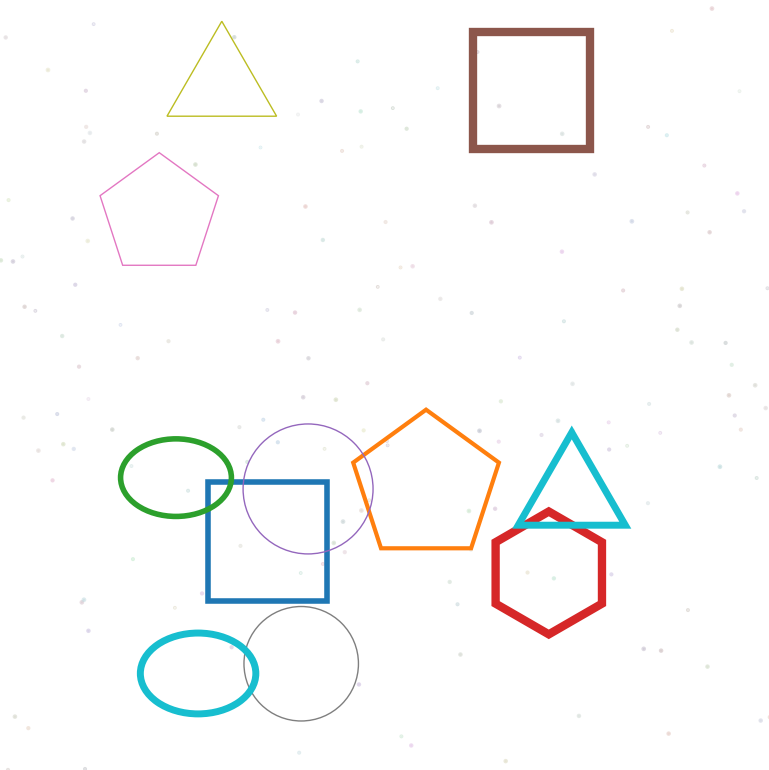[{"shape": "square", "thickness": 2, "radius": 0.38, "center": [0.348, 0.297]}, {"shape": "pentagon", "thickness": 1.5, "radius": 0.5, "center": [0.553, 0.368]}, {"shape": "oval", "thickness": 2, "radius": 0.36, "center": [0.229, 0.38]}, {"shape": "hexagon", "thickness": 3, "radius": 0.4, "center": [0.713, 0.256]}, {"shape": "circle", "thickness": 0.5, "radius": 0.42, "center": [0.4, 0.365]}, {"shape": "square", "thickness": 3, "radius": 0.38, "center": [0.69, 0.883]}, {"shape": "pentagon", "thickness": 0.5, "radius": 0.4, "center": [0.207, 0.721]}, {"shape": "circle", "thickness": 0.5, "radius": 0.37, "center": [0.391, 0.138]}, {"shape": "triangle", "thickness": 0.5, "radius": 0.41, "center": [0.288, 0.89]}, {"shape": "oval", "thickness": 2.5, "radius": 0.37, "center": [0.257, 0.125]}, {"shape": "triangle", "thickness": 2.5, "radius": 0.4, "center": [0.743, 0.358]}]